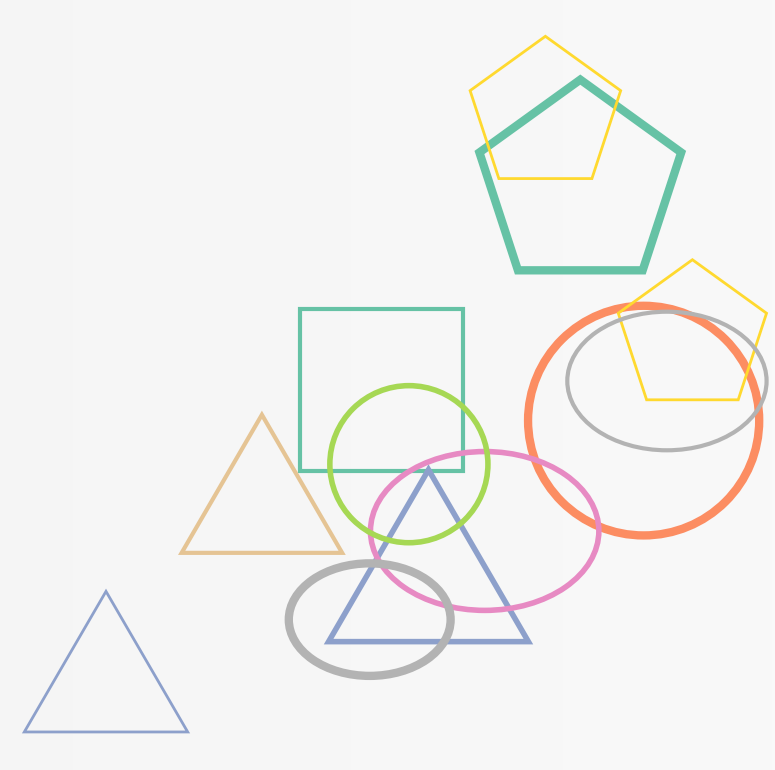[{"shape": "square", "thickness": 1.5, "radius": 0.53, "center": [0.492, 0.494]}, {"shape": "pentagon", "thickness": 3, "radius": 0.68, "center": [0.749, 0.76]}, {"shape": "circle", "thickness": 3, "radius": 0.75, "center": [0.83, 0.454]}, {"shape": "triangle", "thickness": 2, "radius": 0.74, "center": [0.553, 0.241]}, {"shape": "triangle", "thickness": 1, "radius": 0.61, "center": [0.137, 0.11]}, {"shape": "oval", "thickness": 2, "radius": 0.74, "center": [0.625, 0.31]}, {"shape": "circle", "thickness": 2, "radius": 0.51, "center": [0.528, 0.397]}, {"shape": "pentagon", "thickness": 1, "radius": 0.51, "center": [0.704, 0.851]}, {"shape": "pentagon", "thickness": 1, "radius": 0.5, "center": [0.893, 0.562]}, {"shape": "triangle", "thickness": 1.5, "radius": 0.6, "center": [0.338, 0.342]}, {"shape": "oval", "thickness": 3, "radius": 0.52, "center": [0.477, 0.195]}, {"shape": "oval", "thickness": 1.5, "radius": 0.64, "center": [0.861, 0.505]}]